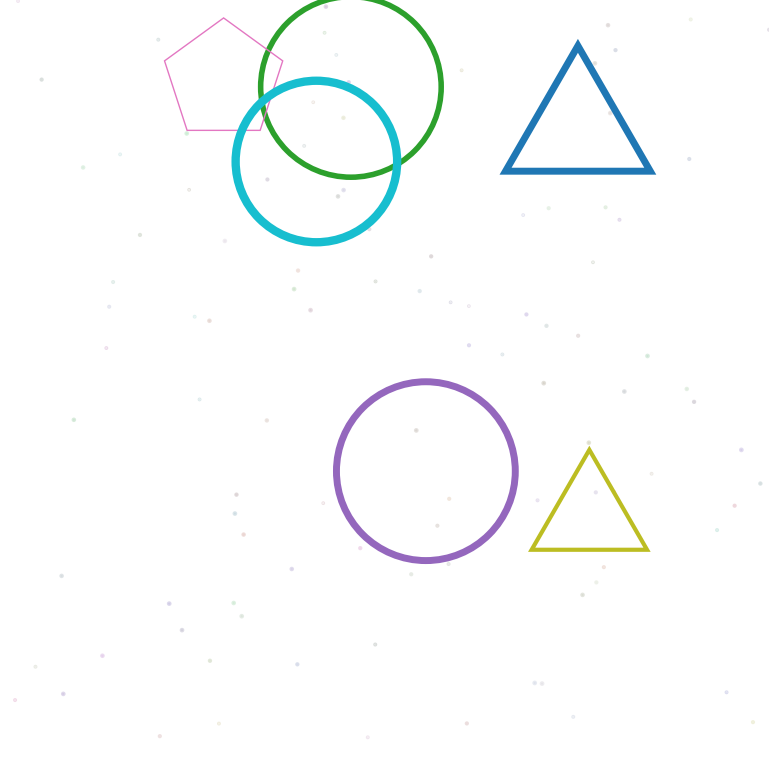[{"shape": "triangle", "thickness": 2.5, "radius": 0.54, "center": [0.751, 0.832]}, {"shape": "circle", "thickness": 2, "radius": 0.59, "center": [0.456, 0.887]}, {"shape": "circle", "thickness": 2.5, "radius": 0.58, "center": [0.553, 0.388]}, {"shape": "pentagon", "thickness": 0.5, "radius": 0.4, "center": [0.29, 0.896]}, {"shape": "triangle", "thickness": 1.5, "radius": 0.43, "center": [0.765, 0.329]}, {"shape": "circle", "thickness": 3, "radius": 0.52, "center": [0.411, 0.79]}]